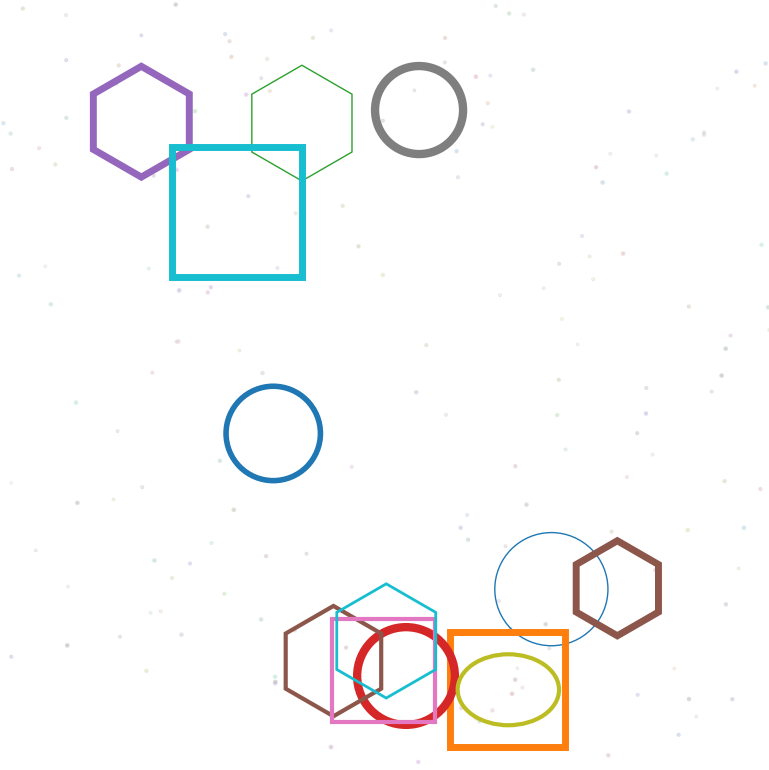[{"shape": "circle", "thickness": 2, "radius": 0.31, "center": [0.355, 0.437]}, {"shape": "circle", "thickness": 0.5, "radius": 0.37, "center": [0.716, 0.235]}, {"shape": "square", "thickness": 2.5, "radius": 0.37, "center": [0.659, 0.104]}, {"shape": "hexagon", "thickness": 0.5, "radius": 0.38, "center": [0.392, 0.84]}, {"shape": "circle", "thickness": 3, "radius": 0.32, "center": [0.527, 0.122]}, {"shape": "hexagon", "thickness": 2.5, "radius": 0.36, "center": [0.184, 0.842]}, {"shape": "hexagon", "thickness": 1.5, "radius": 0.36, "center": [0.433, 0.141]}, {"shape": "hexagon", "thickness": 2.5, "radius": 0.31, "center": [0.802, 0.236]}, {"shape": "square", "thickness": 1.5, "radius": 0.33, "center": [0.497, 0.129]}, {"shape": "circle", "thickness": 3, "radius": 0.29, "center": [0.544, 0.857]}, {"shape": "oval", "thickness": 1.5, "radius": 0.33, "center": [0.66, 0.104]}, {"shape": "square", "thickness": 2.5, "radius": 0.42, "center": [0.308, 0.724]}, {"shape": "hexagon", "thickness": 1, "radius": 0.37, "center": [0.502, 0.168]}]